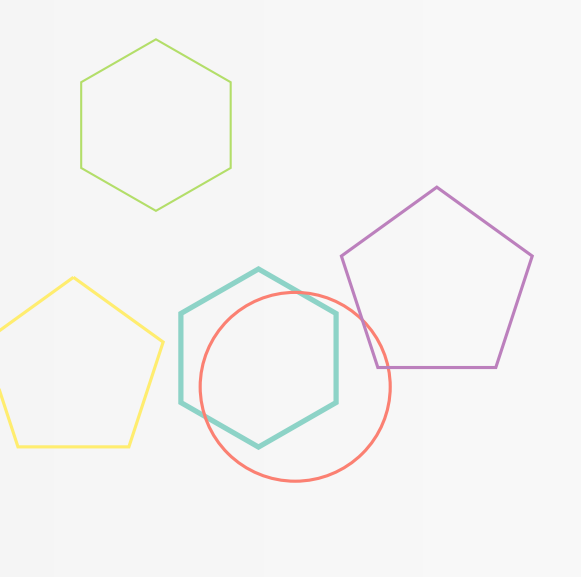[{"shape": "hexagon", "thickness": 2.5, "radius": 0.77, "center": [0.445, 0.379]}, {"shape": "circle", "thickness": 1.5, "radius": 0.82, "center": [0.508, 0.329]}, {"shape": "hexagon", "thickness": 1, "radius": 0.74, "center": [0.268, 0.783]}, {"shape": "pentagon", "thickness": 1.5, "radius": 0.86, "center": [0.752, 0.502]}, {"shape": "pentagon", "thickness": 1.5, "radius": 0.81, "center": [0.126, 0.357]}]